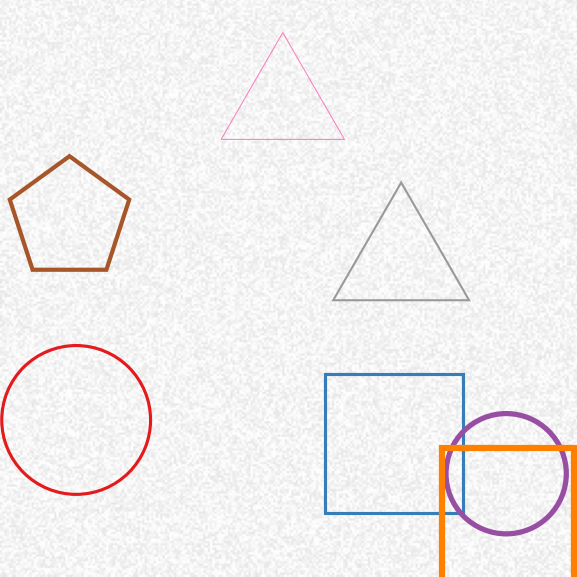[{"shape": "circle", "thickness": 1.5, "radius": 0.64, "center": [0.132, 0.272]}, {"shape": "square", "thickness": 1.5, "radius": 0.6, "center": [0.682, 0.231]}, {"shape": "circle", "thickness": 2.5, "radius": 0.52, "center": [0.876, 0.179]}, {"shape": "square", "thickness": 3, "radius": 0.57, "center": [0.88, 0.109]}, {"shape": "pentagon", "thickness": 2, "radius": 0.54, "center": [0.12, 0.62]}, {"shape": "triangle", "thickness": 0.5, "radius": 0.62, "center": [0.49, 0.819]}, {"shape": "triangle", "thickness": 1, "radius": 0.68, "center": [0.695, 0.547]}]